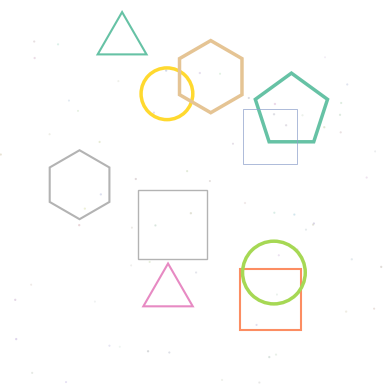[{"shape": "pentagon", "thickness": 2.5, "radius": 0.49, "center": [0.757, 0.711]}, {"shape": "triangle", "thickness": 1.5, "radius": 0.37, "center": [0.317, 0.895]}, {"shape": "square", "thickness": 1.5, "radius": 0.4, "center": [0.703, 0.222]}, {"shape": "square", "thickness": 0.5, "radius": 0.35, "center": [0.701, 0.645]}, {"shape": "triangle", "thickness": 1.5, "radius": 0.37, "center": [0.436, 0.241]}, {"shape": "circle", "thickness": 2.5, "radius": 0.41, "center": [0.711, 0.292]}, {"shape": "circle", "thickness": 2.5, "radius": 0.34, "center": [0.434, 0.756]}, {"shape": "hexagon", "thickness": 2.5, "radius": 0.47, "center": [0.547, 0.801]}, {"shape": "hexagon", "thickness": 1.5, "radius": 0.45, "center": [0.207, 0.52]}, {"shape": "square", "thickness": 1, "radius": 0.45, "center": [0.448, 0.417]}]